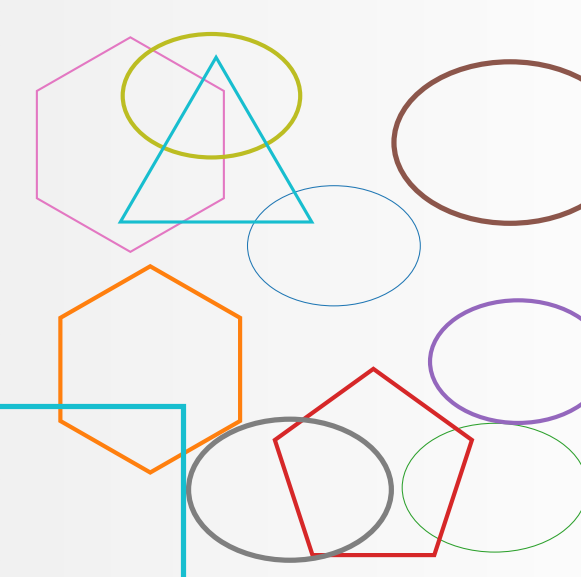[{"shape": "oval", "thickness": 0.5, "radius": 0.74, "center": [0.574, 0.574]}, {"shape": "hexagon", "thickness": 2, "radius": 0.89, "center": [0.258, 0.359]}, {"shape": "oval", "thickness": 0.5, "radius": 0.8, "center": [0.851, 0.155]}, {"shape": "pentagon", "thickness": 2, "radius": 0.89, "center": [0.642, 0.182]}, {"shape": "oval", "thickness": 2, "radius": 0.76, "center": [0.891, 0.373]}, {"shape": "oval", "thickness": 2.5, "radius": 1.0, "center": [0.878, 0.752]}, {"shape": "hexagon", "thickness": 1, "radius": 0.93, "center": [0.224, 0.749]}, {"shape": "oval", "thickness": 2.5, "radius": 0.87, "center": [0.499, 0.151]}, {"shape": "oval", "thickness": 2, "radius": 0.76, "center": [0.364, 0.833]}, {"shape": "triangle", "thickness": 1.5, "radius": 0.95, "center": [0.372, 0.71]}, {"shape": "square", "thickness": 2.5, "radius": 0.88, "center": [0.139, 0.12]}]